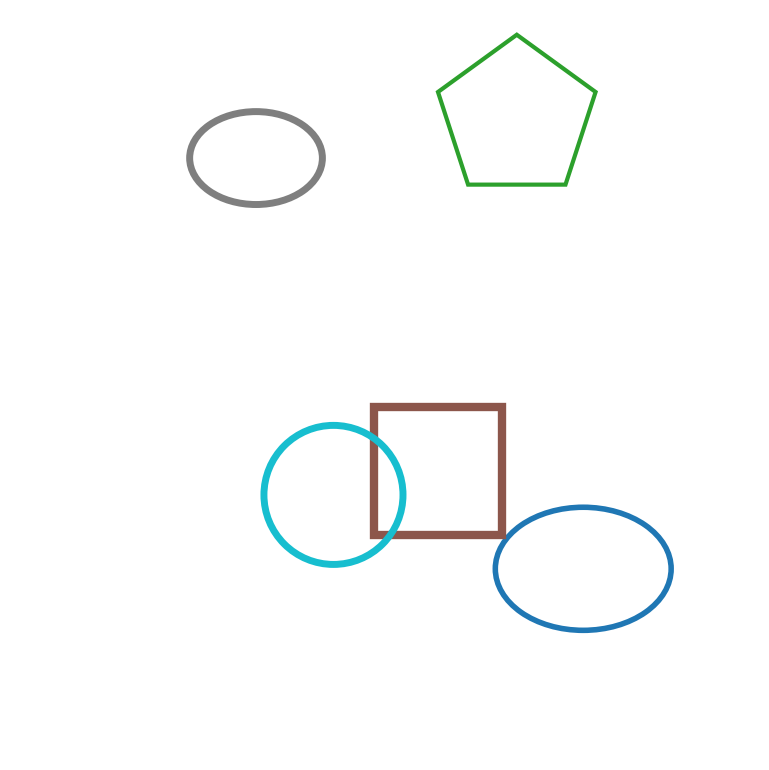[{"shape": "oval", "thickness": 2, "radius": 0.57, "center": [0.757, 0.261]}, {"shape": "pentagon", "thickness": 1.5, "radius": 0.54, "center": [0.671, 0.847]}, {"shape": "square", "thickness": 3, "radius": 0.42, "center": [0.569, 0.388]}, {"shape": "oval", "thickness": 2.5, "radius": 0.43, "center": [0.333, 0.795]}, {"shape": "circle", "thickness": 2.5, "radius": 0.45, "center": [0.433, 0.357]}]